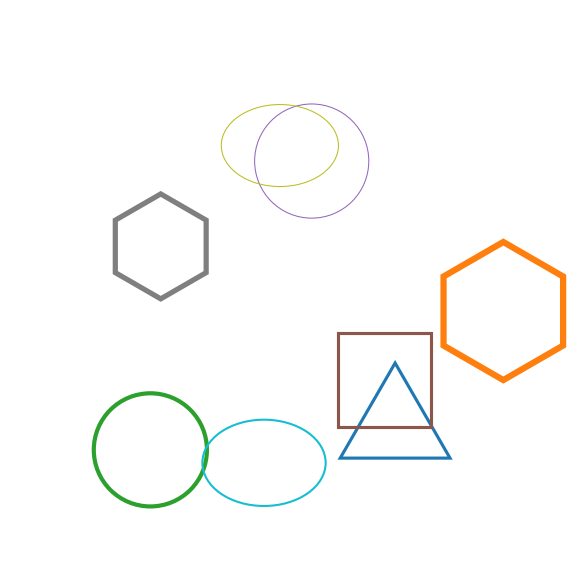[{"shape": "triangle", "thickness": 1.5, "radius": 0.55, "center": [0.684, 0.261]}, {"shape": "hexagon", "thickness": 3, "radius": 0.6, "center": [0.872, 0.461]}, {"shape": "circle", "thickness": 2, "radius": 0.49, "center": [0.26, 0.22]}, {"shape": "circle", "thickness": 0.5, "radius": 0.49, "center": [0.54, 0.72]}, {"shape": "square", "thickness": 1.5, "radius": 0.4, "center": [0.666, 0.341]}, {"shape": "hexagon", "thickness": 2.5, "radius": 0.45, "center": [0.278, 0.572]}, {"shape": "oval", "thickness": 0.5, "radius": 0.51, "center": [0.485, 0.747]}, {"shape": "oval", "thickness": 1, "radius": 0.53, "center": [0.457, 0.198]}]